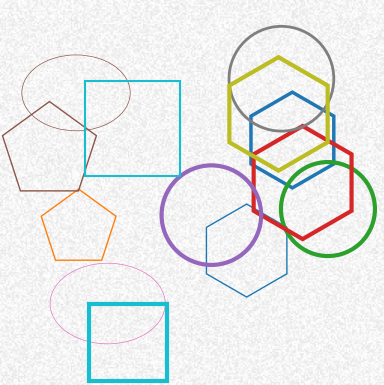[{"shape": "hexagon", "thickness": 1, "radius": 0.6, "center": [0.641, 0.349]}, {"shape": "hexagon", "thickness": 2.5, "radius": 0.62, "center": [0.759, 0.636]}, {"shape": "pentagon", "thickness": 1, "radius": 0.51, "center": [0.204, 0.407]}, {"shape": "circle", "thickness": 3, "radius": 0.61, "center": [0.852, 0.457]}, {"shape": "hexagon", "thickness": 3, "radius": 0.73, "center": [0.786, 0.526]}, {"shape": "circle", "thickness": 3, "radius": 0.65, "center": [0.549, 0.441]}, {"shape": "pentagon", "thickness": 1, "radius": 0.64, "center": [0.128, 0.608]}, {"shape": "oval", "thickness": 0.5, "radius": 0.7, "center": [0.197, 0.759]}, {"shape": "oval", "thickness": 0.5, "radius": 0.75, "center": [0.28, 0.212]}, {"shape": "circle", "thickness": 2, "radius": 0.68, "center": [0.731, 0.796]}, {"shape": "hexagon", "thickness": 3, "radius": 0.74, "center": [0.723, 0.704]}, {"shape": "square", "thickness": 1.5, "radius": 0.61, "center": [0.344, 0.667]}, {"shape": "square", "thickness": 3, "radius": 0.5, "center": [0.332, 0.11]}]